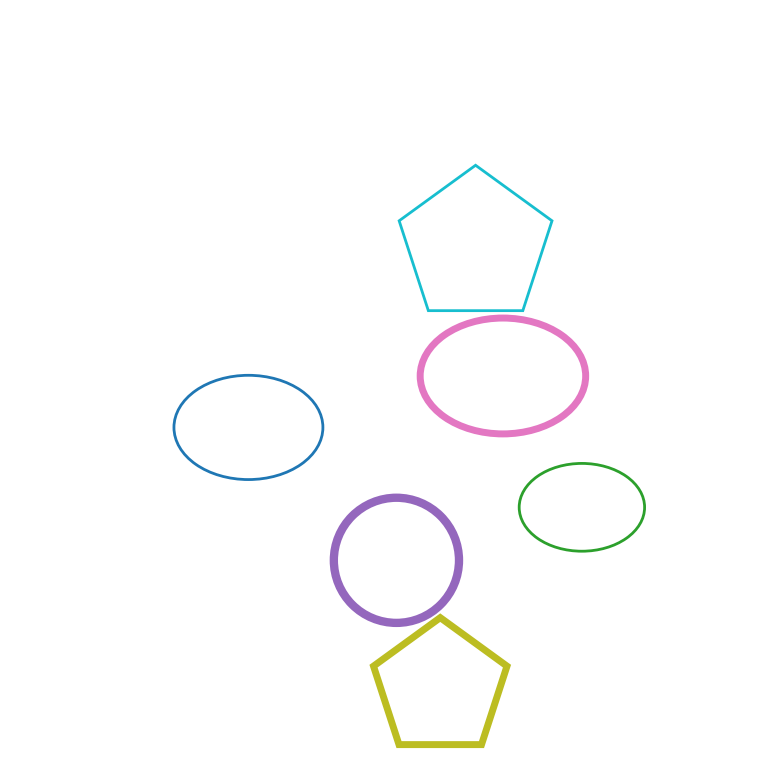[{"shape": "oval", "thickness": 1, "radius": 0.48, "center": [0.323, 0.445]}, {"shape": "oval", "thickness": 1, "radius": 0.41, "center": [0.756, 0.341]}, {"shape": "circle", "thickness": 3, "radius": 0.41, "center": [0.515, 0.272]}, {"shape": "oval", "thickness": 2.5, "radius": 0.54, "center": [0.653, 0.512]}, {"shape": "pentagon", "thickness": 2.5, "radius": 0.46, "center": [0.572, 0.107]}, {"shape": "pentagon", "thickness": 1, "radius": 0.52, "center": [0.618, 0.681]}]